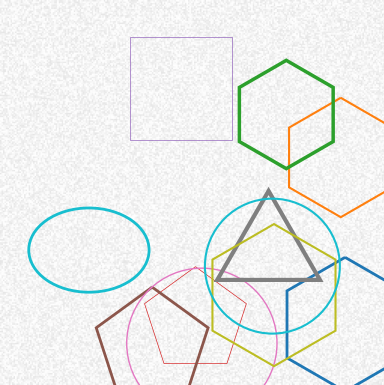[{"shape": "hexagon", "thickness": 2, "radius": 0.87, "center": [0.896, 0.157]}, {"shape": "hexagon", "thickness": 1.5, "radius": 0.78, "center": [0.885, 0.591]}, {"shape": "hexagon", "thickness": 2.5, "radius": 0.7, "center": [0.744, 0.703]}, {"shape": "pentagon", "thickness": 0.5, "radius": 0.7, "center": [0.508, 0.168]}, {"shape": "square", "thickness": 0.5, "radius": 0.67, "center": [0.47, 0.77]}, {"shape": "pentagon", "thickness": 2, "radius": 0.76, "center": [0.395, 0.101]}, {"shape": "circle", "thickness": 1, "radius": 0.98, "center": [0.524, 0.108]}, {"shape": "triangle", "thickness": 3, "radius": 0.77, "center": [0.698, 0.35]}, {"shape": "hexagon", "thickness": 1.5, "radius": 0.92, "center": [0.712, 0.233]}, {"shape": "oval", "thickness": 2, "radius": 0.78, "center": [0.231, 0.35]}, {"shape": "circle", "thickness": 1.5, "radius": 0.88, "center": [0.707, 0.309]}]